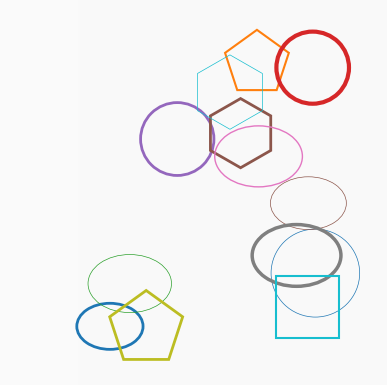[{"shape": "oval", "thickness": 2, "radius": 0.43, "center": [0.284, 0.152]}, {"shape": "circle", "thickness": 0.5, "radius": 0.57, "center": [0.814, 0.291]}, {"shape": "pentagon", "thickness": 1.5, "radius": 0.43, "center": [0.663, 0.836]}, {"shape": "oval", "thickness": 0.5, "radius": 0.54, "center": [0.335, 0.263]}, {"shape": "circle", "thickness": 3, "radius": 0.47, "center": [0.807, 0.824]}, {"shape": "circle", "thickness": 2, "radius": 0.47, "center": [0.457, 0.639]}, {"shape": "hexagon", "thickness": 2, "radius": 0.45, "center": [0.621, 0.654]}, {"shape": "oval", "thickness": 0.5, "radius": 0.49, "center": [0.796, 0.472]}, {"shape": "oval", "thickness": 1, "radius": 0.57, "center": [0.667, 0.594]}, {"shape": "oval", "thickness": 2.5, "radius": 0.57, "center": [0.765, 0.337]}, {"shape": "pentagon", "thickness": 2, "radius": 0.5, "center": [0.377, 0.146]}, {"shape": "square", "thickness": 1.5, "radius": 0.4, "center": [0.794, 0.204]}, {"shape": "hexagon", "thickness": 0.5, "radius": 0.48, "center": [0.593, 0.761]}]